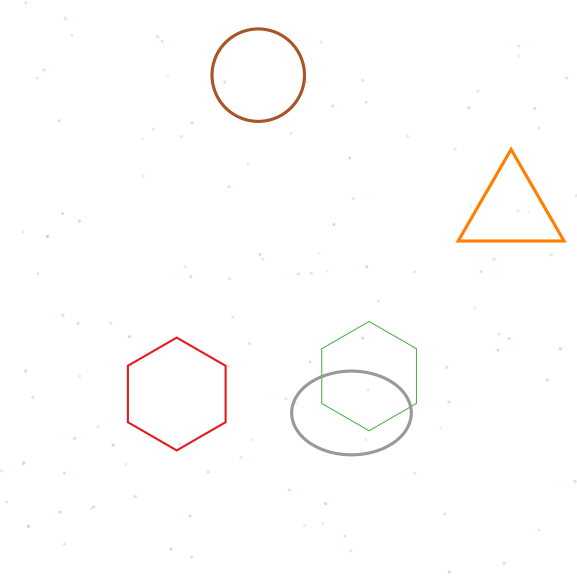[{"shape": "hexagon", "thickness": 1, "radius": 0.49, "center": [0.306, 0.317]}, {"shape": "hexagon", "thickness": 0.5, "radius": 0.47, "center": [0.639, 0.348]}, {"shape": "triangle", "thickness": 1.5, "radius": 0.53, "center": [0.885, 0.635]}, {"shape": "circle", "thickness": 1.5, "radius": 0.4, "center": [0.447, 0.869]}, {"shape": "oval", "thickness": 1.5, "radius": 0.52, "center": [0.609, 0.284]}]